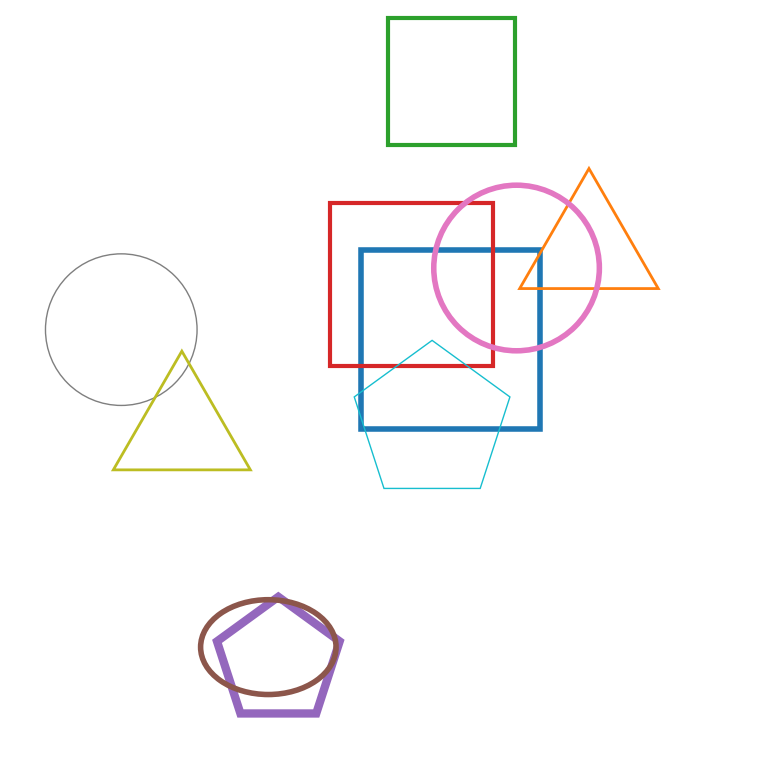[{"shape": "square", "thickness": 2, "radius": 0.58, "center": [0.585, 0.559]}, {"shape": "triangle", "thickness": 1, "radius": 0.52, "center": [0.765, 0.677]}, {"shape": "square", "thickness": 1.5, "radius": 0.41, "center": [0.587, 0.894]}, {"shape": "square", "thickness": 1.5, "radius": 0.53, "center": [0.535, 0.631]}, {"shape": "pentagon", "thickness": 3, "radius": 0.42, "center": [0.361, 0.141]}, {"shape": "oval", "thickness": 2, "radius": 0.44, "center": [0.348, 0.16]}, {"shape": "circle", "thickness": 2, "radius": 0.54, "center": [0.671, 0.652]}, {"shape": "circle", "thickness": 0.5, "radius": 0.49, "center": [0.157, 0.572]}, {"shape": "triangle", "thickness": 1, "radius": 0.51, "center": [0.236, 0.441]}, {"shape": "pentagon", "thickness": 0.5, "radius": 0.53, "center": [0.561, 0.452]}]